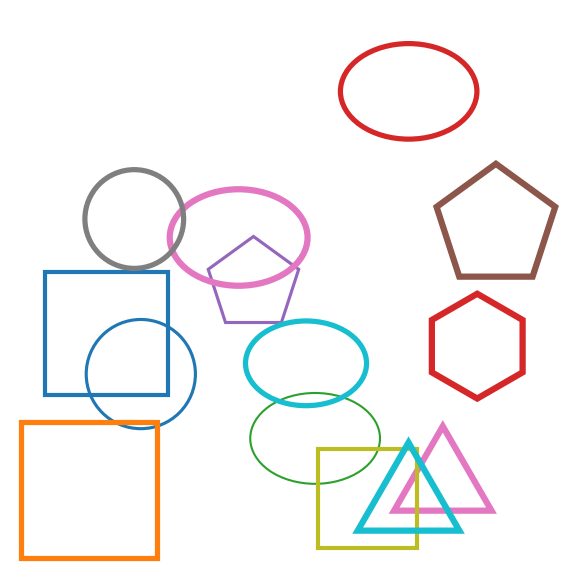[{"shape": "square", "thickness": 2, "radius": 0.53, "center": [0.185, 0.422]}, {"shape": "circle", "thickness": 1.5, "radius": 0.47, "center": [0.244, 0.351]}, {"shape": "square", "thickness": 2.5, "radius": 0.59, "center": [0.154, 0.151]}, {"shape": "oval", "thickness": 1, "radius": 0.56, "center": [0.546, 0.24]}, {"shape": "hexagon", "thickness": 3, "radius": 0.45, "center": [0.826, 0.4]}, {"shape": "oval", "thickness": 2.5, "radius": 0.59, "center": [0.708, 0.841]}, {"shape": "pentagon", "thickness": 1.5, "radius": 0.41, "center": [0.439, 0.507]}, {"shape": "pentagon", "thickness": 3, "radius": 0.54, "center": [0.859, 0.607]}, {"shape": "oval", "thickness": 3, "radius": 0.6, "center": [0.413, 0.588]}, {"shape": "triangle", "thickness": 3, "radius": 0.49, "center": [0.767, 0.164]}, {"shape": "circle", "thickness": 2.5, "radius": 0.43, "center": [0.233, 0.62]}, {"shape": "square", "thickness": 2, "radius": 0.43, "center": [0.637, 0.136]}, {"shape": "oval", "thickness": 2.5, "radius": 0.52, "center": [0.53, 0.37]}, {"shape": "triangle", "thickness": 3, "radius": 0.51, "center": [0.707, 0.131]}]